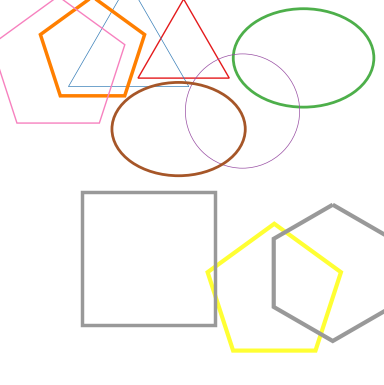[{"shape": "triangle", "thickness": 1, "radius": 0.68, "center": [0.477, 0.866]}, {"shape": "triangle", "thickness": 0.5, "radius": 0.9, "center": [0.334, 0.865]}, {"shape": "oval", "thickness": 2, "radius": 0.91, "center": [0.788, 0.85]}, {"shape": "circle", "thickness": 0.5, "radius": 0.74, "center": [0.63, 0.712]}, {"shape": "pentagon", "thickness": 2.5, "radius": 0.71, "center": [0.24, 0.866]}, {"shape": "pentagon", "thickness": 3, "radius": 0.91, "center": [0.712, 0.237]}, {"shape": "oval", "thickness": 2, "radius": 0.87, "center": [0.464, 0.665]}, {"shape": "pentagon", "thickness": 1, "radius": 0.91, "center": [0.151, 0.828]}, {"shape": "square", "thickness": 2.5, "radius": 0.87, "center": [0.386, 0.328]}, {"shape": "hexagon", "thickness": 3, "radius": 0.89, "center": [0.864, 0.291]}]